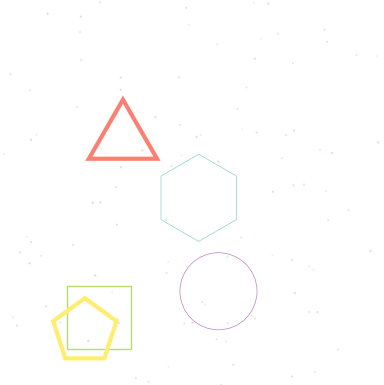[{"shape": "hexagon", "thickness": 0.5, "radius": 0.57, "center": [0.516, 0.486]}, {"shape": "triangle", "thickness": 3, "radius": 0.51, "center": [0.319, 0.639]}, {"shape": "square", "thickness": 1, "radius": 0.41, "center": [0.257, 0.175]}, {"shape": "circle", "thickness": 0.5, "radius": 0.5, "center": [0.567, 0.243]}, {"shape": "pentagon", "thickness": 3, "radius": 0.43, "center": [0.22, 0.139]}]